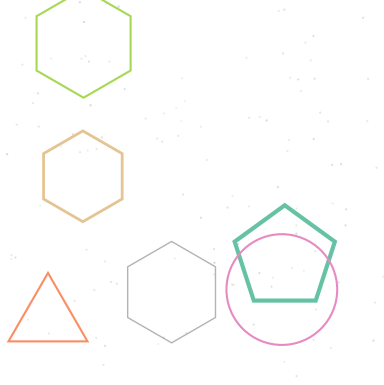[{"shape": "pentagon", "thickness": 3, "radius": 0.68, "center": [0.74, 0.33]}, {"shape": "triangle", "thickness": 1.5, "radius": 0.59, "center": [0.125, 0.173]}, {"shape": "circle", "thickness": 1.5, "radius": 0.72, "center": [0.732, 0.248]}, {"shape": "hexagon", "thickness": 1.5, "radius": 0.71, "center": [0.217, 0.887]}, {"shape": "hexagon", "thickness": 2, "radius": 0.59, "center": [0.215, 0.542]}, {"shape": "hexagon", "thickness": 1, "radius": 0.66, "center": [0.446, 0.241]}]